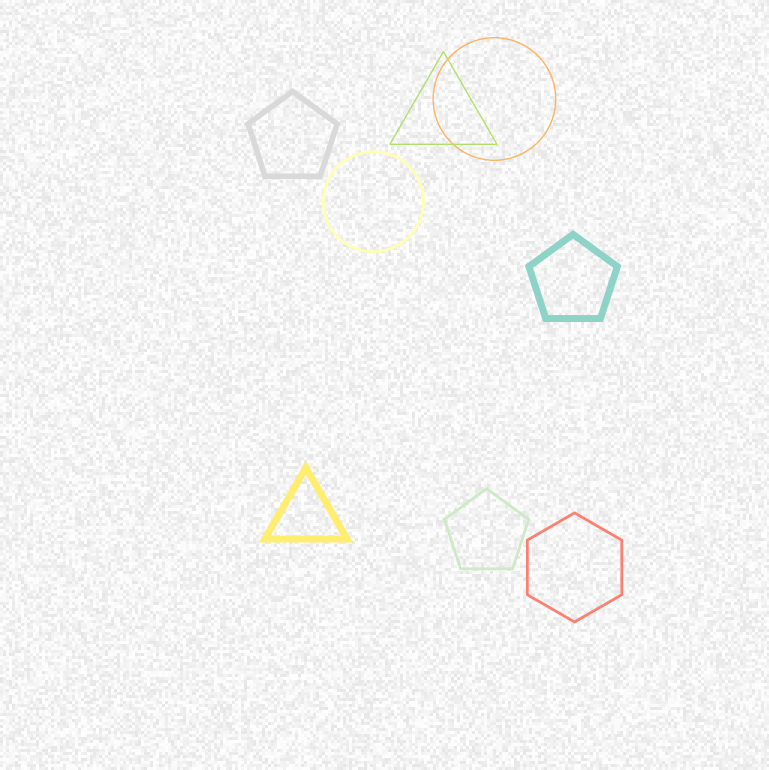[{"shape": "pentagon", "thickness": 2.5, "radius": 0.3, "center": [0.744, 0.635]}, {"shape": "circle", "thickness": 1, "radius": 0.33, "center": [0.485, 0.738]}, {"shape": "hexagon", "thickness": 1, "radius": 0.35, "center": [0.746, 0.263]}, {"shape": "circle", "thickness": 0.5, "radius": 0.4, "center": [0.642, 0.871]}, {"shape": "triangle", "thickness": 0.5, "radius": 0.4, "center": [0.576, 0.853]}, {"shape": "pentagon", "thickness": 2, "radius": 0.3, "center": [0.38, 0.82]}, {"shape": "pentagon", "thickness": 1, "radius": 0.29, "center": [0.632, 0.308]}, {"shape": "triangle", "thickness": 2.5, "radius": 0.31, "center": [0.397, 0.331]}]